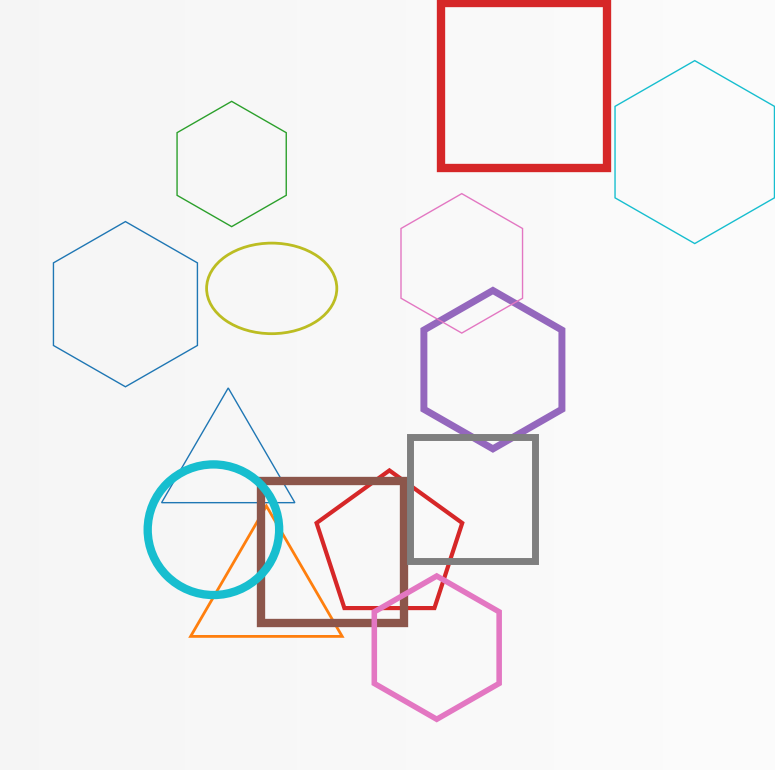[{"shape": "triangle", "thickness": 0.5, "radius": 0.5, "center": [0.294, 0.397]}, {"shape": "hexagon", "thickness": 0.5, "radius": 0.54, "center": [0.162, 0.605]}, {"shape": "triangle", "thickness": 1, "radius": 0.56, "center": [0.344, 0.23]}, {"shape": "hexagon", "thickness": 0.5, "radius": 0.41, "center": [0.299, 0.787]}, {"shape": "pentagon", "thickness": 1.5, "radius": 0.49, "center": [0.502, 0.29]}, {"shape": "square", "thickness": 3, "radius": 0.54, "center": [0.676, 0.889]}, {"shape": "hexagon", "thickness": 2.5, "radius": 0.51, "center": [0.636, 0.52]}, {"shape": "square", "thickness": 3, "radius": 0.46, "center": [0.429, 0.283]}, {"shape": "hexagon", "thickness": 2, "radius": 0.47, "center": [0.564, 0.159]}, {"shape": "hexagon", "thickness": 0.5, "radius": 0.45, "center": [0.596, 0.658]}, {"shape": "square", "thickness": 2.5, "radius": 0.4, "center": [0.61, 0.352]}, {"shape": "oval", "thickness": 1, "radius": 0.42, "center": [0.351, 0.625]}, {"shape": "hexagon", "thickness": 0.5, "radius": 0.59, "center": [0.896, 0.802]}, {"shape": "circle", "thickness": 3, "radius": 0.42, "center": [0.275, 0.312]}]